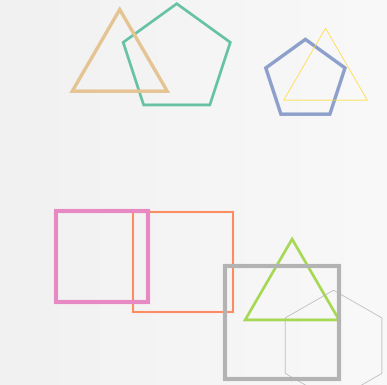[{"shape": "pentagon", "thickness": 2, "radius": 0.73, "center": [0.456, 0.845]}, {"shape": "square", "thickness": 1.5, "radius": 0.65, "center": [0.472, 0.319]}, {"shape": "pentagon", "thickness": 2.5, "radius": 0.54, "center": [0.788, 0.79]}, {"shape": "square", "thickness": 3, "radius": 0.59, "center": [0.263, 0.335]}, {"shape": "triangle", "thickness": 2, "radius": 0.7, "center": [0.754, 0.239]}, {"shape": "triangle", "thickness": 0.5, "radius": 0.62, "center": [0.84, 0.802]}, {"shape": "triangle", "thickness": 2.5, "radius": 0.71, "center": [0.309, 0.834]}, {"shape": "square", "thickness": 3, "radius": 0.73, "center": [0.727, 0.163]}, {"shape": "hexagon", "thickness": 0.5, "radius": 0.72, "center": [0.861, 0.102]}]